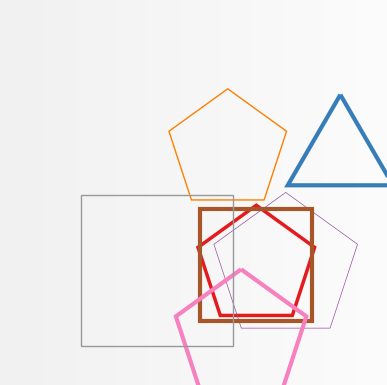[{"shape": "pentagon", "thickness": 2.5, "radius": 0.79, "center": [0.661, 0.309]}, {"shape": "triangle", "thickness": 3, "radius": 0.78, "center": [0.878, 0.597]}, {"shape": "pentagon", "thickness": 0.5, "radius": 0.97, "center": [0.737, 0.305]}, {"shape": "pentagon", "thickness": 1, "radius": 0.8, "center": [0.588, 0.61]}, {"shape": "square", "thickness": 3, "radius": 0.73, "center": [0.661, 0.312]}, {"shape": "pentagon", "thickness": 3, "radius": 0.89, "center": [0.622, 0.124]}, {"shape": "square", "thickness": 1, "radius": 0.98, "center": [0.406, 0.297]}]